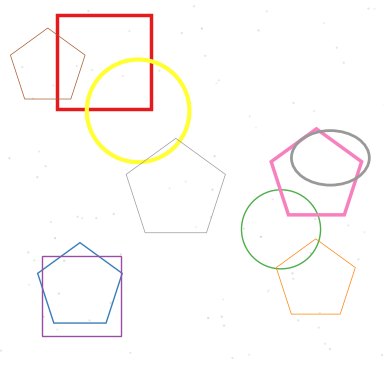[{"shape": "square", "thickness": 2.5, "radius": 0.61, "center": [0.271, 0.838]}, {"shape": "pentagon", "thickness": 1, "radius": 0.58, "center": [0.208, 0.254]}, {"shape": "circle", "thickness": 1, "radius": 0.51, "center": [0.73, 0.404]}, {"shape": "square", "thickness": 1, "radius": 0.51, "center": [0.212, 0.231]}, {"shape": "pentagon", "thickness": 0.5, "radius": 0.54, "center": [0.82, 0.272]}, {"shape": "circle", "thickness": 3, "radius": 0.67, "center": [0.359, 0.712]}, {"shape": "pentagon", "thickness": 0.5, "radius": 0.51, "center": [0.124, 0.825]}, {"shape": "pentagon", "thickness": 2.5, "radius": 0.62, "center": [0.822, 0.542]}, {"shape": "pentagon", "thickness": 0.5, "radius": 0.68, "center": [0.457, 0.505]}, {"shape": "oval", "thickness": 2, "radius": 0.51, "center": [0.858, 0.59]}]